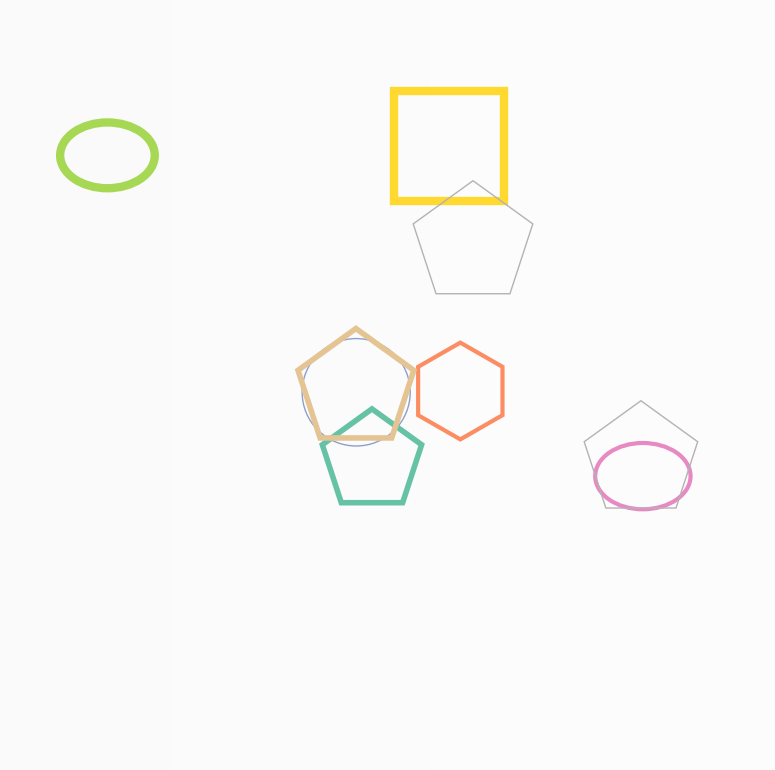[{"shape": "pentagon", "thickness": 2, "radius": 0.34, "center": [0.48, 0.402]}, {"shape": "hexagon", "thickness": 1.5, "radius": 0.31, "center": [0.594, 0.492]}, {"shape": "circle", "thickness": 0.5, "radius": 0.35, "center": [0.46, 0.491]}, {"shape": "oval", "thickness": 1.5, "radius": 0.31, "center": [0.83, 0.382]}, {"shape": "oval", "thickness": 3, "radius": 0.31, "center": [0.139, 0.798]}, {"shape": "square", "thickness": 3, "radius": 0.36, "center": [0.579, 0.811]}, {"shape": "pentagon", "thickness": 2, "radius": 0.39, "center": [0.459, 0.495]}, {"shape": "pentagon", "thickness": 0.5, "radius": 0.41, "center": [0.61, 0.684]}, {"shape": "pentagon", "thickness": 0.5, "radius": 0.38, "center": [0.827, 0.403]}]